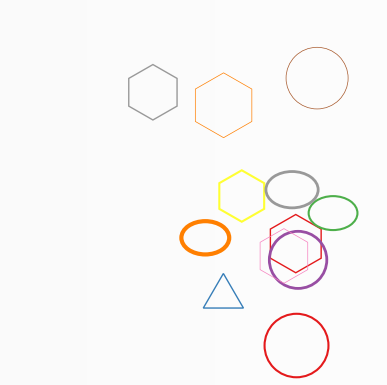[{"shape": "hexagon", "thickness": 1, "radius": 0.38, "center": [0.763, 0.367]}, {"shape": "circle", "thickness": 1.5, "radius": 0.41, "center": [0.765, 0.103]}, {"shape": "triangle", "thickness": 1, "radius": 0.3, "center": [0.576, 0.23]}, {"shape": "oval", "thickness": 1.5, "radius": 0.31, "center": [0.859, 0.446]}, {"shape": "circle", "thickness": 2, "radius": 0.37, "center": [0.769, 0.325]}, {"shape": "oval", "thickness": 3, "radius": 0.31, "center": [0.53, 0.382]}, {"shape": "hexagon", "thickness": 0.5, "radius": 0.42, "center": [0.577, 0.727]}, {"shape": "hexagon", "thickness": 1.5, "radius": 0.33, "center": [0.624, 0.491]}, {"shape": "circle", "thickness": 0.5, "radius": 0.4, "center": [0.818, 0.797]}, {"shape": "hexagon", "thickness": 0.5, "radius": 0.35, "center": [0.733, 0.335]}, {"shape": "oval", "thickness": 2, "radius": 0.34, "center": [0.754, 0.507]}, {"shape": "hexagon", "thickness": 1, "radius": 0.36, "center": [0.395, 0.76]}]